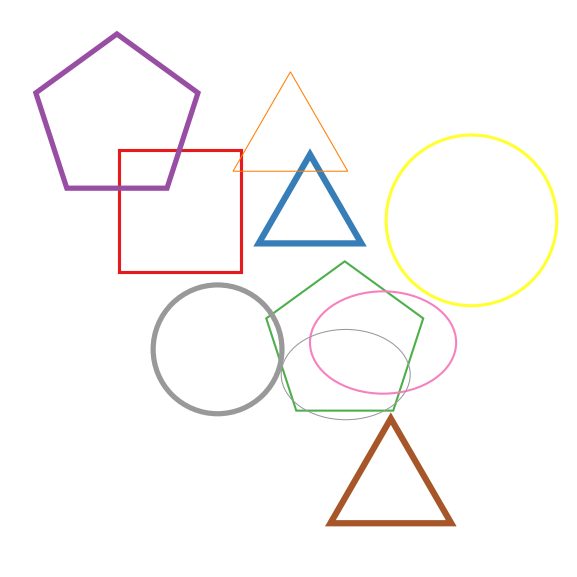[{"shape": "square", "thickness": 1.5, "radius": 0.53, "center": [0.312, 0.634]}, {"shape": "triangle", "thickness": 3, "radius": 0.51, "center": [0.537, 0.629]}, {"shape": "pentagon", "thickness": 1, "radius": 0.71, "center": [0.597, 0.404]}, {"shape": "pentagon", "thickness": 2.5, "radius": 0.74, "center": [0.202, 0.793]}, {"shape": "triangle", "thickness": 0.5, "radius": 0.57, "center": [0.503, 0.76]}, {"shape": "circle", "thickness": 1.5, "radius": 0.74, "center": [0.816, 0.618]}, {"shape": "triangle", "thickness": 3, "radius": 0.6, "center": [0.677, 0.154]}, {"shape": "oval", "thickness": 1, "radius": 0.63, "center": [0.663, 0.406]}, {"shape": "oval", "thickness": 0.5, "radius": 0.56, "center": [0.599, 0.351]}, {"shape": "circle", "thickness": 2.5, "radius": 0.56, "center": [0.377, 0.394]}]